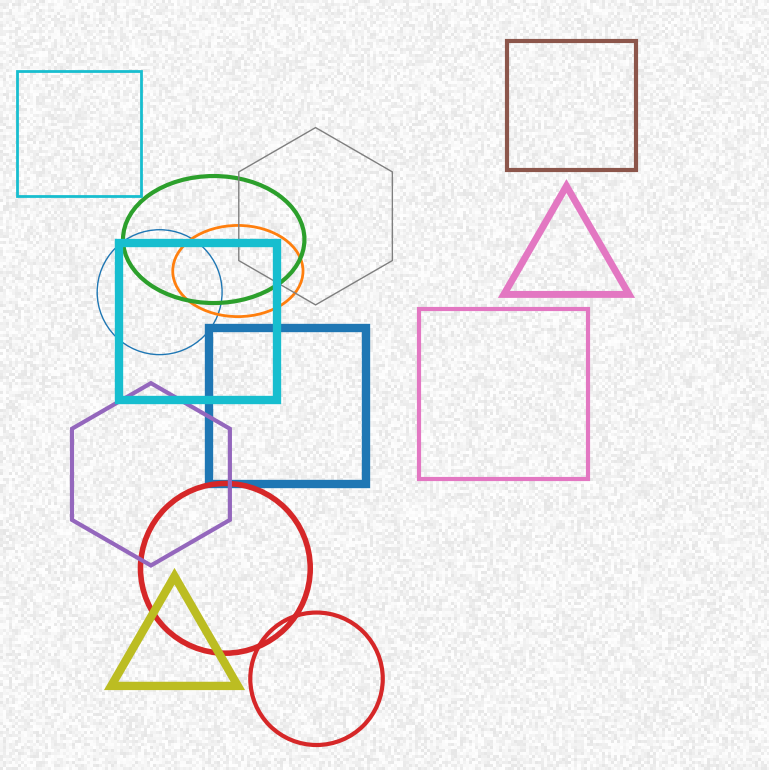[{"shape": "square", "thickness": 3, "radius": 0.51, "center": [0.374, 0.473]}, {"shape": "circle", "thickness": 0.5, "radius": 0.41, "center": [0.207, 0.621]}, {"shape": "oval", "thickness": 1, "radius": 0.42, "center": [0.309, 0.648]}, {"shape": "oval", "thickness": 1.5, "radius": 0.59, "center": [0.278, 0.689]}, {"shape": "circle", "thickness": 2, "radius": 0.55, "center": [0.293, 0.262]}, {"shape": "circle", "thickness": 1.5, "radius": 0.43, "center": [0.411, 0.118]}, {"shape": "hexagon", "thickness": 1.5, "radius": 0.59, "center": [0.196, 0.384]}, {"shape": "square", "thickness": 1.5, "radius": 0.42, "center": [0.743, 0.863]}, {"shape": "square", "thickness": 1.5, "radius": 0.55, "center": [0.654, 0.488]}, {"shape": "triangle", "thickness": 2.5, "radius": 0.47, "center": [0.736, 0.665]}, {"shape": "hexagon", "thickness": 0.5, "radius": 0.58, "center": [0.41, 0.719]}, {"shape": "triangle", "thickness": 3, "radius": 0.47, "center": [0.227, 0.157]}, {"shape": "square", "thickness": 3, "radius": 0.51, "center": [0.257, 0.583]}, {"shape": "square", "thickness": 1, "radius": 0.4, "center": [0.103, 0.827]}]